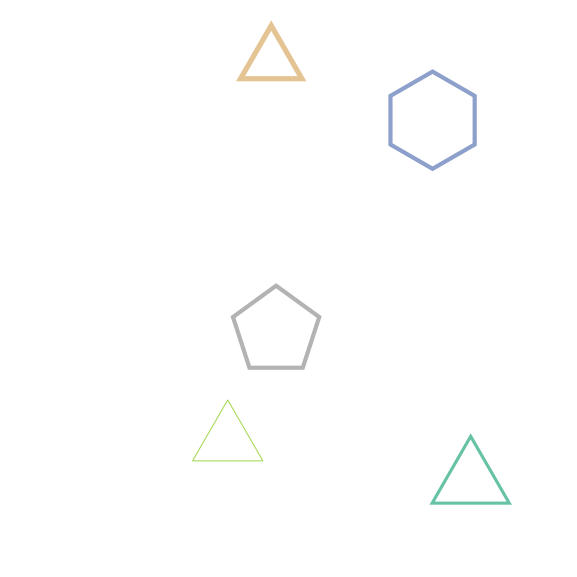[{"shape": "triangle", "thickness": 1.5, "radius": 0.39, "center": [0.815, 0.166]}, {"shape": "hexagon", "thickness": 2, "radius": 0.42, "center": [0.749, 0.791]}, {"shape": "triangle", "thickness": 0.5, "radius": 0.35, "center": [0.394, 0.236]}, {"shape": "triangle", "thickness": 2.5, "radius": 0.31, "center": [0.47, 0.894]}, {"shape": "pentagon", "thickness": 2, "radius": 0.39, "center": [0.478, 0.426]}]